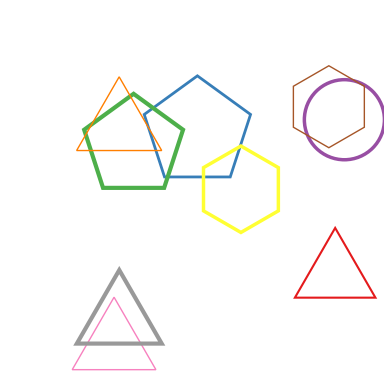[{"shape": "triangle", "thickness": 1.5, "radius": 0.6, "center": [0.871, 0.287]}, {"shape": "pentagon", "thickness": 2, "radius": 0.73, "center": [0.513, 0.658]}, {"shape": "pentagon", "thickness": 3, "radius": 0.68, "center": [0.347, 0.621]}, {"shape": "circle", "thickness": 2.5, "radius": 0.52, "center": [0.895, 0.689]}, {"shape": "triangle", "thickness": 1, "radius": 0.64, "center": [0.31, 0.673]}, {"shape": "hexagon", "thickness": 2.5, "radius": 0.56, "center": [0.626, 0.508]}, {"shape": "hexagon", "thickness": 1, "radius": 0.53, "center": [0.854, 0.723]}, {"shape": "triangle", "thickness": 1, "radius": 0.63, "center": [0.296, 0.103]}, {"shape": "triangle", "thickness": 3, "radius": 0.64, "center": [0.31, 0.171]}]